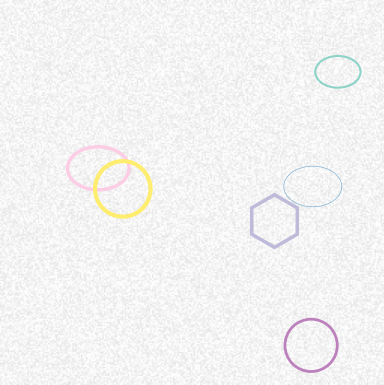[{"shape": "oval", "thickness": 1.5, "radius": 0.29, "center": [0.878, 0.813]}, {"shape": "hexagon", "thickness": 2.5, "radius": 0.34, "center": [0.713, 0.426]}, {"shape": "oval", "thickness": 0.5, "radius": 0.38, "center": [0.812, 0.516]}, {"shape": "oval", "thickness": 2.5, "radius": 0.4, "center": [0.255, 0.563]}, {"shape": "circle", "thickness": 2, "radius": 0.34, "center": [0.808, 0.103]}, {"shape": "circle", "thickness": 3, "radius": 0.36, "center": [0.319, 0.509]}]